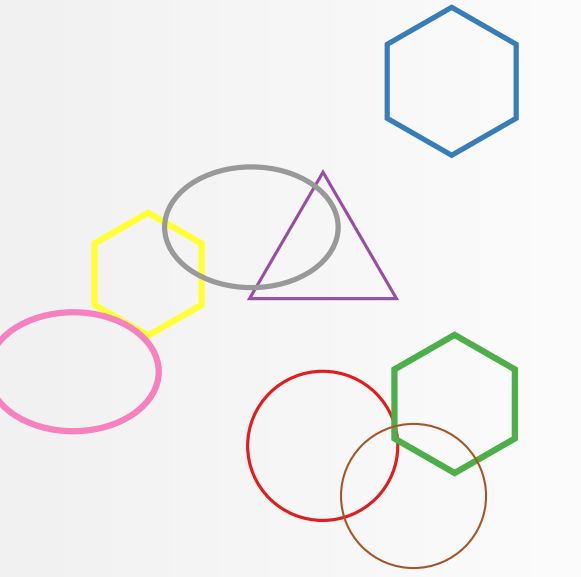[{"shape": "circle", "thickness": 1.5, "radius": 0.65, "center": [0.555, 0.227]}, {"shape": "hexagon", "thickness": 2.5, "radius": 0.64, "center": [0.777, 0.858]}, {"shape": "hexagon", "thickness": 3, "radius": 0.6, "center": [0.782, 0.3]}, {"shape": "triangle", "thickness": 1.5, "radius": 0.73, "center": [0.556, 0.555]}, {"shape": "hexagon", "thickness": 3, "radius": 0.53, "center": [0.255, 0.524]}, {"shape": "circle", "thickness": 1, "radius": 0.62, "center": [0.711, 0.14]}, {"shape": "oval", "thickness": 3, "radius": 0.74, "center": [0.126, 0.355]}, {"shape": "oval", "thickness": 2.5, "radius": 0.75, "center": [0.432, 0.606]}]